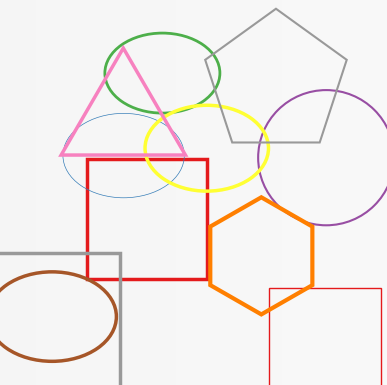[{"shape": "square", "thickness": 2.5, "radius": 0.78, "center": [0.38, 0.432]}, {"shape": "square", "thickness": 1, "radius": 0.73, "center": [0.839, 0.106]}, {"shape": "oval", "thickness": 0.5, "radius": 0.78, "center": [0.319, 0.596]}, {"shape": "oval", "thickness": 2, "radius": 0.74, "center": [0.419, 0.81]}, {"shape": "circle", "thickness": 1.5, "radius": 0.88, "center": [0.842, 0.59]}, {"shape": "hexagon", "thickness": 3, "radius": 0.76, "center": [0.674, 0.335]}, {"shape": "oval", "thickness": 2.5, "radius": 0.8, "center": [0.534, 0.615]}, {"shape": "oval", "thickness": 2.5, "radius": 0.83, "center": [0.134, 0.178]}, {"shape": "triangle", "thickness": 2.5, "radius": 0.93, "center": [0.318, 0.69]}, {"shape": "square", "thickness": 2.5, "radius": 0.97, "center": [0.116, 0.148]}, {"shape": "pentagon", "thickness": 1.5, "radius": 0.96, "center": [0.712, 0.785]}]